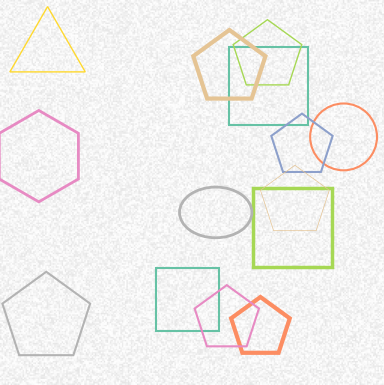[{"shape": "square", "thickness": 1.5, "radius": 0.51, "center": [0.697, 0.777]}, {"shape": "square", "thickness": 1.5, "radius": 0.41, "center": [0.488, 0.223]}, {"shape": "pentagon", "thickness": 3, "radius": 0.4, "center": [0.676, 0.148]}, {"shape": "circle", "thickness": 1.5, "radius": 0.43, "center": [0.892, 0.644]}, {"shape": "pentagon", "thickness": 1.5, "radius": 0.42, "center": [0.784, 0.621]}, {"shape": "pentagon", "thickness": 1.5, "radius": 0.44, "center": [0.589, 0.172]}, {"shape": "hexagon", "thickness": 2, "radius": 0.59, "center": [0.101, 0.594]}, {"shape": "pentagon", "thickness": 1, "radius": 0.47, "center": [0.695, 0.855]}, {"shape": "square", "thickness": 2.5, "radius": 0.51, "center": [0.76, 0.41]}, {"shape": "triangle", "thickness": 1, "radius": 0.57, "center": [0.124, 0.87]}, {"shape": "pentagon", "thickness": 0.5, "radius": 0.47, "center": [0.766, 0.477]}, {"shape": "pentagon", "thickness": 3, "radius": 0.49, "center": [0.596, 0.824]}, {"shape": "oval", "thickness": 2, "radius": 0.47, "center": [0.56, 0.448]}, {"shape": "pentagon", "thickness": 1.5, "radius": 0.6, "center": [0.12, 0.174]}]